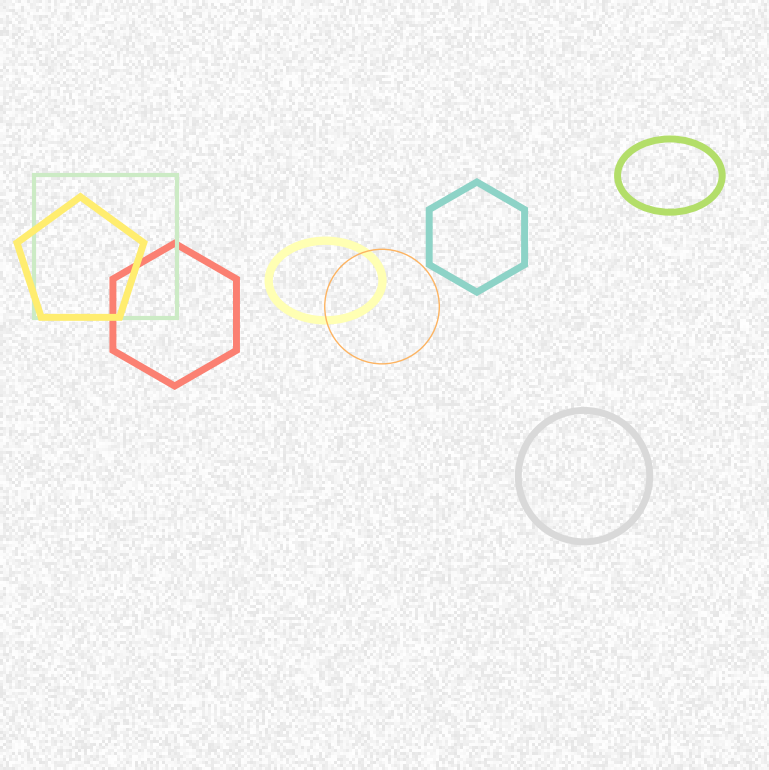[{"shape": "hexagon", "thickness": 2.5, "radius": 0.36, "center": [0.619, 0.692]}, {"shape": "oval", "thickness": 3, "radius": 0.37, "center": [0.423, 0.636]}, {"shape": "hexagon", "thickness": 2.5, "radius": 0.46, "center": [0.227, 0.591]}, {"shape": "circle", "thickness": 0.5, "radius": 0.37, "center": [0.496, 0.602]}, {"shape": "oval", "thickness": 2.5, "radius": 0.34, "center": [0.87, 0.772]}, {"shape": "circle", "thickness": 2.5, "radius": 0.43, "center": [0.758, 0.382]}, {"shape": "square", "thickness": 1.5, "radius": 0.47, "center": [0.137, 0.68]}, {"shape": "pentagon", "thickness": 2.5, "radius": 0.43, "center": [0.104, 0.658]}]